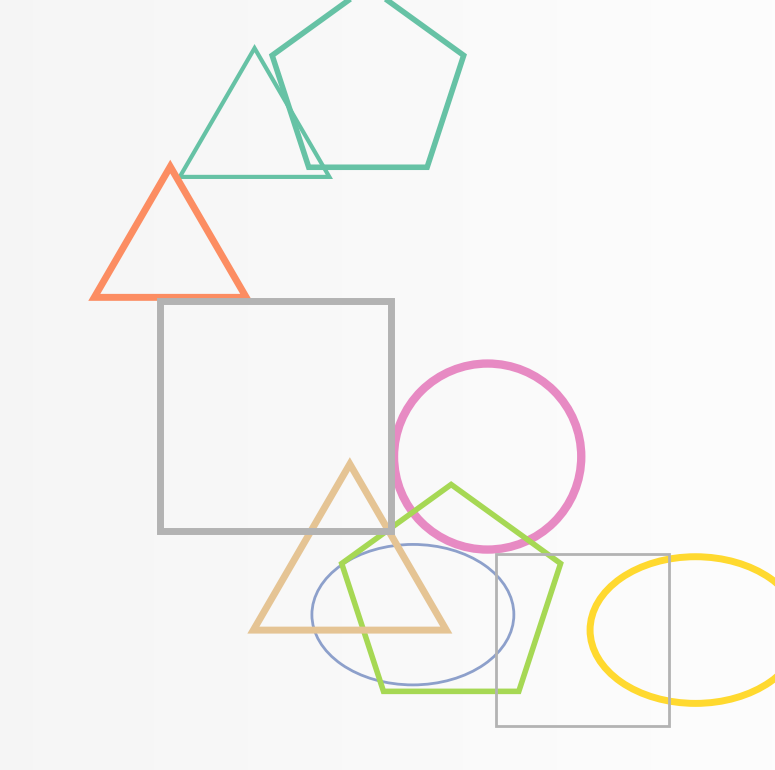[{"shape": "triangle", "thickness": 1.5, "radius": 0.56, "center": [0.328, 0.826]}, {"shape": "pentagon", "thickness": 2, "radius": 0.65, "center": [0.475, 0.888]}, {"shape": "triangle", "thickness": 2.5, "radius": 0.57, "center": [0.22, 0.67]}, {"shape": "oval", "thickness": 1, "radius": 0.65, "center": [0.533, 0.202]}, {"shape": "circle", "thickness": 3, "radius": 0.6, "center": [0.629, 0.407]}, {"shape": "pentagon", "thickness": 2, "radius": 0.74, "center": [0.582, 0.222]}, {"shape": "oval", "thickness": 2.5, "radius": 0.68, "center": [0.897, 0.182]}, {"shape": "triangle", "thickness": 2.5, "radius": 0.72, "center": [0.451, 0.254]}, {"shape": "square", "thickness": 2.5, "radius": 0.74, "center": [0.355, 0.46]}, {"shape": "square", "thickness": 1, "radius": 0.56, "center": [0.752, 0.169]}]